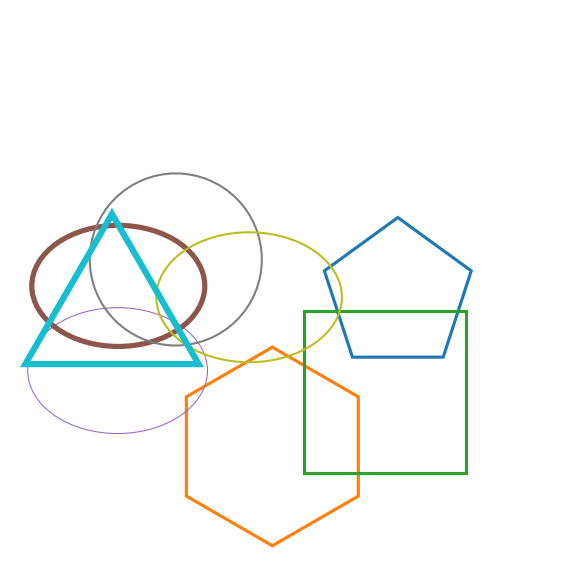[{"shape": "pentagon", "thickness": 1.5, "radius": 0.67, "center": [0.689, 0.489]}, {"shape": "hexagon", "thickness": 1.5, "radius": 0.86, "center": [0.472, 0.226]}, {"shape": "square", "thickness": 1.5, "radius": 0.7, "center": [0.667, 0.321]}, {"shape": "oval", "thickness": 0.5, "radius": 0.78, "center": [0.204, 0.357]}, {"shape": "oval", "thickness": 2.5, "radius": 0.75, "center": [0.205, 0.504]}, {"shape": "circle", "thickness": 1, "radius": 0.74, "center": [0.304, 0.55]}, {"shape": "oval", "thickness": 1, "radius": 0.8, "center": [0.431, 0.484]}, {"shape": "triangle", "thickness": 3, "radius": 0.87, "center": [0.194, 0.455]}]